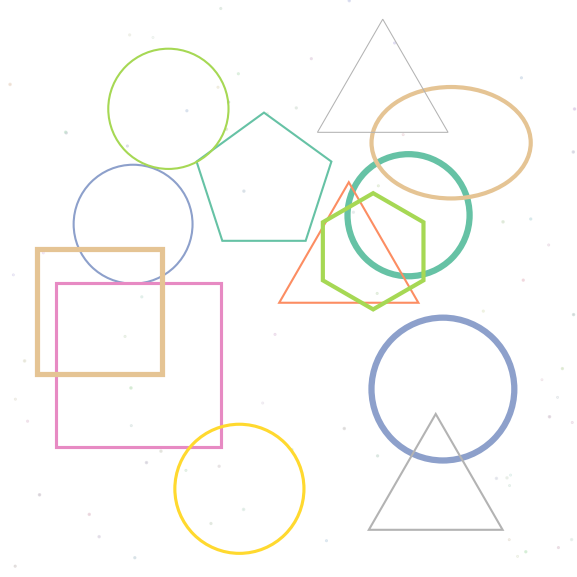[{"shape": "pentagon", "thickness": 1, "radius": 0.61, "center": [0.457, 0.681]}, {"shape": "circle", "thickness": 3, "radius": 0.53, "center": [0.707, 0.626]}, {"shape": "triangle", "thickness": 1, "radius": 0.7, "center": [0.604, 0.544]}, {"shape": "circle", "thickness": 3, "radius": 0.62, "center": [0.767, 0.325]}, {"shape": "circle", "thickness": 1, "radius": 0.51, "center": [0.23, 0.611]}, {"shape": "square", "thickness": 1.5, "radius": 0.71, "center": [0.24, 0.367]}, {"shape": "hexagon", "thickness": 2, "radius": 0.5, "center": [0.646, 0.564]}, {"shape": "circle", "thickness": 1, "radius": 0.52, "center": [0.292, 0.811]}, {"shape": "circle", "thickness": 1.5, "radius": 0.56, "center": [0.415, 0.153]}, {"shape": "square", "thickness": 2.5, "radius": 0.54, "center": [0.172, 0.459]}, {"shape": "oval", "thickness": 2, "radius": 0.69, "center": [0.781, 0.752]}, {"shape": "triangle", "thickness": 1, "radius": 0.67, "center": [0.754, 0.149]}, {"shape": "triangle", "thickness": 0.5, "radius": 0.65, "center": [0.663, 0.835]}]